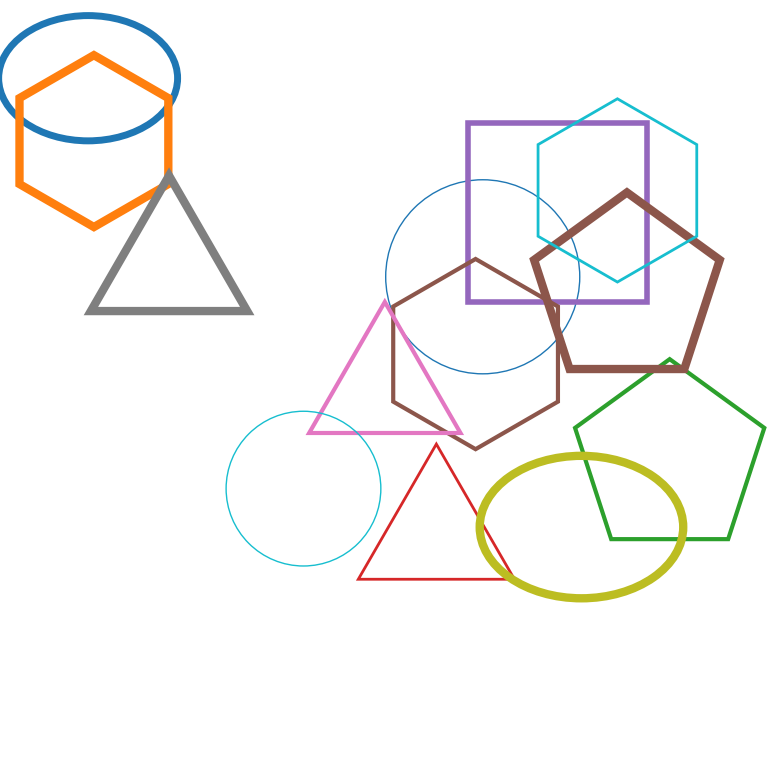[{"shape": "circle", "thickness": 0.5, "radius": 0.63, "center": [0.627, 0.641]}, {"shape": "oval", "thickness": 2.5, "radius": 0.58, "center": [0.114, 0.898]}, {"shape": "hexagon", "thickness": 3, "radius": 0.56, "center": [0.122, 0.817]}, {"shape": "pentagon", "thickness": 1.5, "radius": 0.65, "center": [0.87, 0.404]}, {"shape": "triangle", "thickness": 1, "radius": 0.59, "center": [0.567, 0.306]}, {"shape": "square", "thickness": 2, "radius": 0.58, "center": [0.724, 0.724]}, {"shape": "hexagon", "thickness": 1.5, "radius": 0.62, "center": [0.618, 0.54]}, {"shape": "pentagon", "thickness": 3, "radius": 0.63, "center": [0.814, 0.623]}, {"shape": "triangle", "thickness": 1.5, "radius": 0.57, "center": [0.5, 0.494]}, {"shape": "triangle", "thickness": 3, "radius": 0.59, "center": [0.22, 0.655]}, {"shape": "oval", "thickness": 3, "radius": 0.66, "center": [0.755, 0.315]}, {"shape": "circle", "thickness": 0.5, "radius": 0.5, "center": [0.394, 0.365]}, {"shape": "hexagon", "thickness": 1, "radius": 0.6, "center": [0.802, 0.753]}]